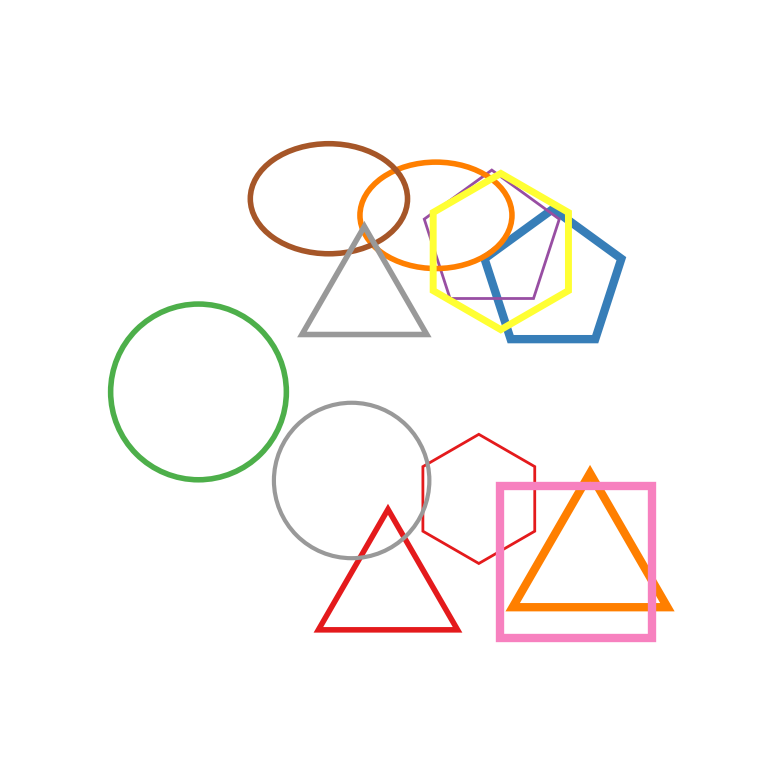[{"shape": "hexagon", "thickness": 1, "radius": 0.42, "center": [0.622, 0.352]}, {"shape": "triangle", "thickness": 2, "radius": 0.52, "center": [0.504, 0.234]}, {"shape": "pentagon", "thickness": 3, "radius": 0.47, "center": [0.718, 0.635]}, {"shape": "circle", "thickness": 2, "radius": 0.57, "center": [0.258, 0.491]}, {"shape": "pentagon", "thickness": 1, "radius": 0.46, "center": [0.639, 0.687]}, {"shape": "oval", "thickness": 2, "radius": 0.49, "center": [0.566, 0.72]}, {"shape": "triangle", "thickness": 3, "radius": 0.58, "center": [0.766, 0.269]}, {"shape": "hexagon", "thickness": 2.5, "radius": 0.51, "center": [0.65, 0.673]}, {"shape": "oval", "thickness": 2, "radius": 0.51, "center": [0.427, 0.742]}, {"shape": "square", "thickness": 3, "radius": 0.49, "center": [0.748, 0.27]}, {"shape": "triangle", "thickness": 2, "radius": 0.47, "center": [0.473, 0.612]}, {"shape": "circle", "thickness": 1.5, "radius": 0.5, "center": [0.457, 0.376]}]